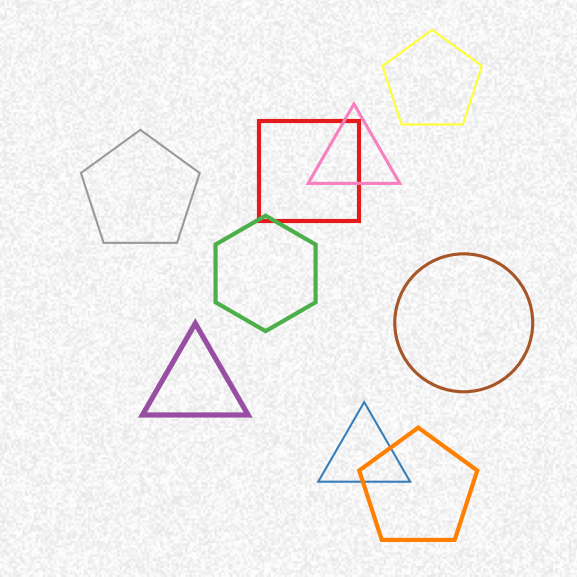[{"shape": "square", "thickness": 2, "radius": 0.43, "center": [0.536, 0.703]}, {"shape": "triangle", "thickness": 1, "radius": 0.46, "center": [0.631, 0.211]}, {"shape": "hexagon", "thickness": 2, "radius": 0.5, "center": [0.46, 0.526]}, {"shape": "triangle", "thickness": 2.5, "radius": 0.53, "center": [0.338, 0.333]}, {"shape": "pentagon", "thickness": 2, "radius": 0.54, "center": [0.724, 0.151]}, {"shape": "pentagon", "thickness": 1, "radius": 0.45, "center": [0.748, 0.857]}, {"shape": "circle", "thickness": 1.5, "radius": 0.6, "center": [0.803, 0.44]}, {"shape": "triangle", "thickness": 1.5, "radius": 0.46, "center": [0.613, 0.727]}, {"shape": "pentagon", "thickness": 1, "radius": 0.54, "center": [0.243, 0.666]}]